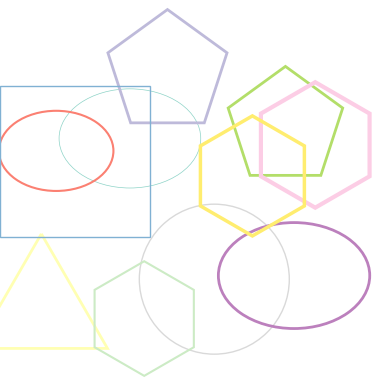[{"shape": "oval", "thickness": 0.5, "radius": 0.92, "center": [0.337, 0.64]}, {"shape": "triangle", "thickness": 2, "radius": 0.99, "center": [0.107, 0.194]}, {"shape": "pentagon", "thickness": 2, "radius": 0.81, "center": [0.435, 0.813]}, {"shape": "oval", "thickness": 1.5, "radius": 0.74, "center": [0.146, 0.608]}, {"shape": "square", "thickness": 1, "radius": 0.98, "center": [0.195, 0.581]}, {"shape": "pentagon", "thickness": 2, "radius": 0.78, "center": [0.741, 0.671]}, {"shape": "hexagon", "thickness": 3, "radius": 0.81, "center": [0.819, 0.624]}, {"shape": "circle", "thickness": 1, "radius": 0.97, "center": [0.557, 0.275]}, {"shape": "oval", "thickness": 2, "radius": 0.98, "center": [0.764, 0.284]}, {"shape": "hexagon", "thickness": 1.5, "radius": 0.74, "center": [0.375, 0.173]}, {"shape": "hexagon", "thickness": 2.5, "radius": 0.78, "center": [0.656, 0.543]}]